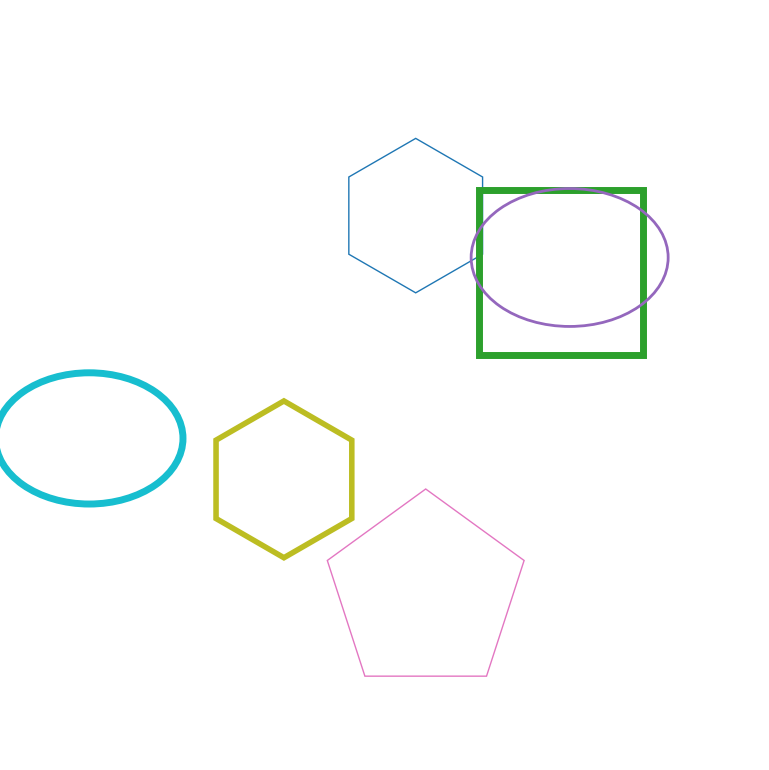[{"shape": "hexagon", "thickness": 0.5, "radius": 0.5, "center": [0.54, 0.72]}, {"shape": "square", "thickness": 2.5, "radius": 0.53, "center": [0.729, 0.646]}, {"shape": "oval", "thickness": 1, "radius": 0.64, "center": [0.74, 0.666]}, {"shape": "pentagon", "thickness": 0.5, "radius": 0.67, "center": [0.553, 0.231]}, {"shape": "hexagon", "thickness": 2, "radius": 0.51, "center": [0.369, 0.377]}, {"shape": "oval", "thickness": 2.5, "radius": 0.61, "center": [0.116, 0.431]}]